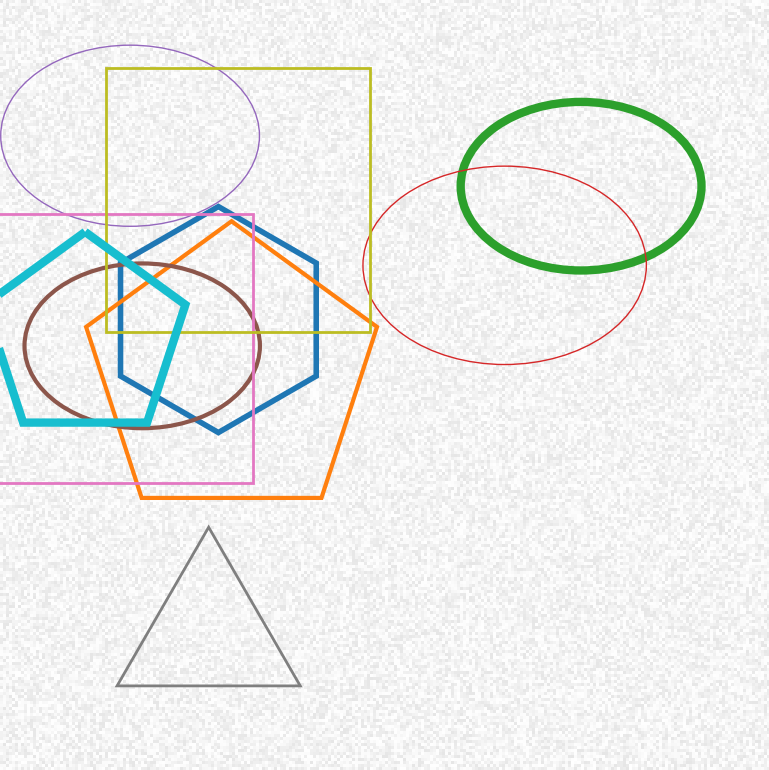[{"shape": "hexagon", "thickness": 2, "radius": 0.73, "center": [0.284, 0.585]}, {"shape": "pentagon", "thickness": 1.5, "radius": 0.99, "center": [0.301, 0.514]}, {"shape": "oval", "thickness": 3, "radius": 0.78, "center": [0.755, 0.758]}, {"shape": "oval", "thickness": 0.5, "radius": 0.92, "center": [0.655, 0.655]}, {"shape": "oval", "thickness": 0.5, "radius": 0.84, "center": [0.169, 0.824]}, {"shape": "oval", "thickness": 1.5, "radius": 0.76, "center": [0.185, 0.551]}, {"shape": "square", "thickness": 1, "radius": 0.87, "center": [0.154, 0.547]}, {"shape": "triangle", "thickness": 1, "radius": 0.69, "center": [0.271, 0.178]}, {"shape": "square", "thickness": 1, "radius": 0.86, "center": [0.309, 0.74]}, {"shape": "pentagon", "thickness": 3, "radius": 0.68, "center": [0.111, 0.562]}]